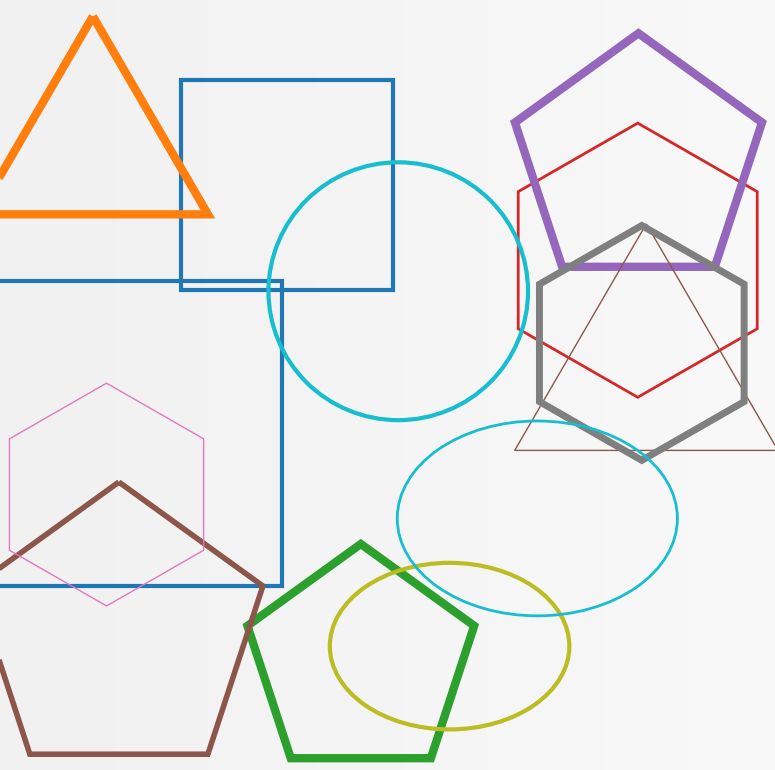[{"shape": "square", "thickness": 1.5, "radius": 0.68, "center": [0.371, 0.759]}, {"shape": "square", "thickness": 1.5, "radius": 0.99, "center": [0.165, 0.437]}, {"shape": "triangle", "thickness": 3, "radius": 0.86, "center": [0.12, 0.807]}, {"shape": "pentagon", "thickness": 3, "radius": 0.77, "center": [0.466, 0.14]}, {"shape": "hexagon", "thickness": 1, "radius": 0.89, "center": [0.823, 0.662]}, {"shape": "pentagon", "thickness": 3, "radius": 0.84, "center": [0.824, 0.789]}, {"shape": "triangle", "thickness": 0.5, "radius": 0.98, "center": [0.834, 0.513]}, {"shape": "pentagon", "thickness": 2, "radius": 0.98, "center": [0.153, 0.179]}, {"shape": "hexagon", "thickness": 0.5, "radius": 0.72, "center": [0.137, 0.358]}, {"shape": "hexagon", "thickness": 2.5, "radius": 0.76, "center": [0.828, 0.555]}, {"shape": "oval", "thickness": 1.5, "radius": 0.77, "center": [0.58, 0.161]}, {"shape": "circle", "thickness": 1.5, "radius": 0.84, "center": [0.514, 0.622]}, {"shape": "oval", "thickness": 1, "radius": 0.9, "center": [0.693, 0.327]}]